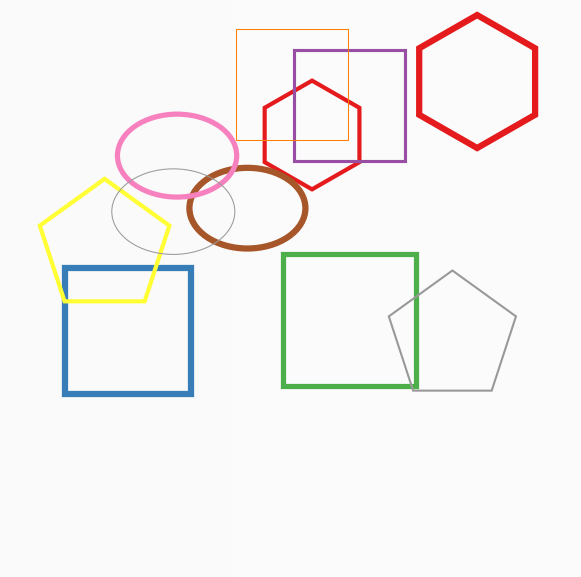[{"shape": "hexagon", "thickness": 3, "radius": 0.58, "center": [0.821, 0.858]}, {"shape": "hexagon", "thickness": 2, "radius": 0.47, "center": [0.537, 0.765]}, {"shape": "square", "thickness": 3, "radius": 0.54, "center": [0.22, 0.426]}, {"shape": "square", "thickness": 2.5, "radius": 0.57, "center": [0.601, 0.445]}, {"shape": "square", "thickness": 1.5, "radius": 0.48, "center": [0.601, 0.817]}, {"shape": "square", "thickness": 0.5, "radius": 0.48, "center": [0.502, 0.852]}, {"shape": "pentagon", "thickness": 2, "radius": 0.59, "center": [0.18, 0.572]}, {"shape": "oval", "thickness": 3, "radius": 0.5, "center": [0.426, 0.639]}, {"shape": "oval", "thickness": 2.5, "radius": 0.51, "center": [0.305, 0.73]}, {"shape": "pentagon", "thickness": 1, "radius": 0.57, "center": [0.778, 0.416]}, {"shape": "oval", "thickness": 0.5, "radius": 0.53, "center": [0.298, 0.633]}]